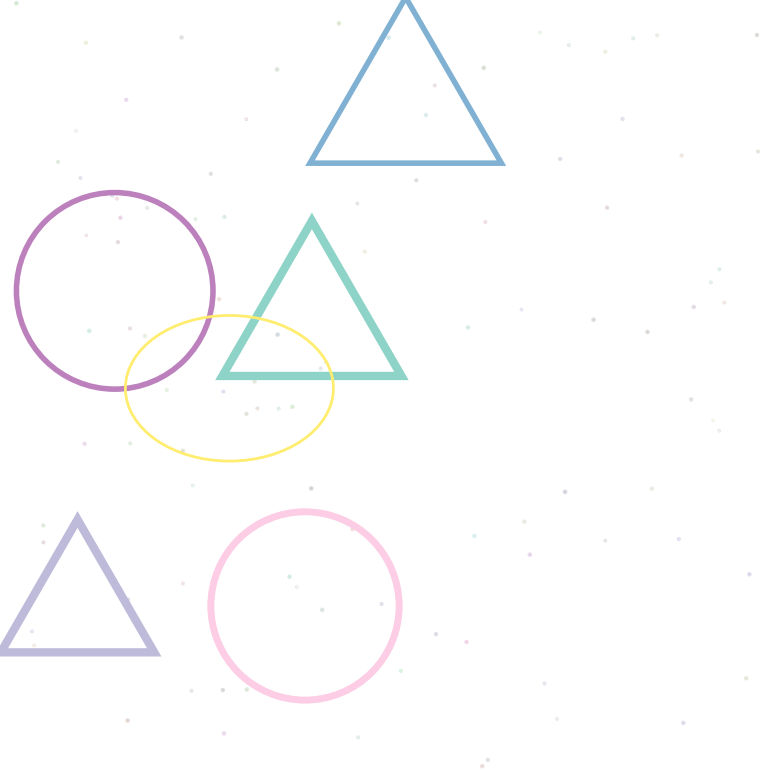[{"shape": "triangle", "thickness": 3, "radius": 0.67, "center": [0.405, 0.579]}, {"shape": "triangle", "thickness": 3, "radius": 0.58, "center": [0.101, 0.21]}, {"shape": "triangle", "thickness": 2, "radius": 0.72, "center": [0.527, 0.86]}, {"shape": "circle", "thickness": 2.5, "radius": 0.61, "center": [0.396, 0.213]}, {"shape": "circle", "thickness": 2, "radius": 0.64, "center": [0.149, 0.622]}, {"shape": "oval", "thickness": 1, "radius": 0.68, "center": [0.298, 0.496]}]